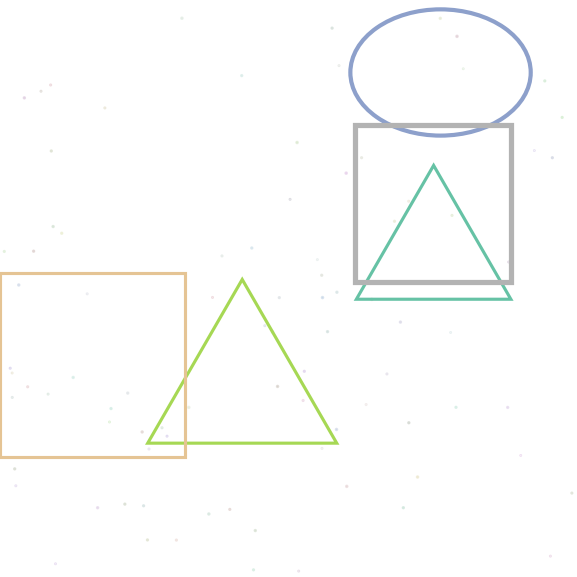[{"shape": "triangle", "thickness": 1.5, "radius": 0.77, "center": [0.751, 0.558]}, {"shape": "oval", "thickness": 2, "radius": 0.78, "center": [0.763, 0.874]}, {"shape": "triangle", "thickness": 1.5, "radius": 0.94, "center": [0.419, 0.326]}, {"shape": "square", "thickness": 1.5, "radius": 0.8, "center": [0.16, 0.368]}, {"shape": "square", "thickness": 2.5, "radius": 0.68, "center": [0.75, 0.647]}]